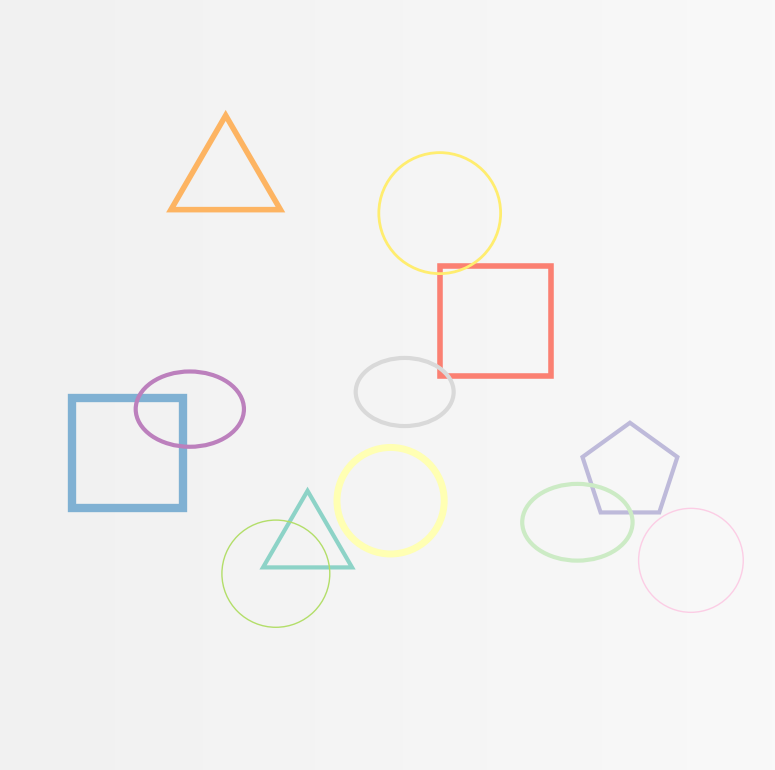[{"shape": "triangle", "thickness": 1.5, "radius": 0.33, "center": [0.397, 0.296]}, {"shape": "circle", "thickness": 2.5, "radius": 0.35, "center": [0.504, 0.35]}, {"shape": "pentagon", "thickness": 1.5, "radius": 0.32, "center": [0.813, 0.387]}, {"shape": "square", "thickness": 2, "radius": 0.36, "center": [0.64, 0.583]}, {"shape": "square", "thickness": 3, "radius": 0.36, "center": [0.165, 0.412]}, {"shape": "triangle", "thickness": 2, "radius": 0.41, "center": [0.291, 0.769]}, {"shape": "circle", "thickness": 0.5, "radius": 0.35, "center": [0.356, 0.255]}, {"shape": "circle", "thickness": 0.5, "radius": 0.34, "center": [0.892, 0.272]}, {"shape": "oval", "thickness": 1.5, "radius": 0.32, "center": [0.522, 0.491]}, {"shape": "oval", "thickness": 1.5, "radius": 0.35, "center": [0.245, 0.469]}, {"shape": "oval", "thickness": 1.5, "radius": 0.36, "center": [0.745, 0.322]}, {"shape": "circle", "thickness": 1, "radius": 0.39, "center": [0.567, 0.723]}]